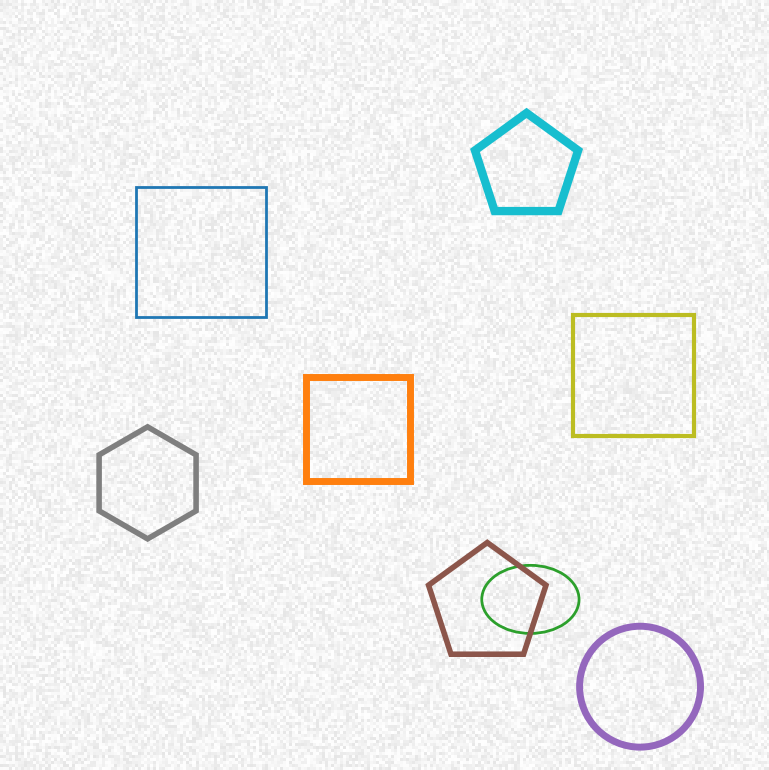[{"shape": "square", "thickness": 1, "radius": 0.42, "center": [0.261, 0.673]}, {"shape": "square", "thickness": 2.5, "radius": 0.34, "center": [0.464, 0.443]}, {"shape": "oval", "thickness": 1, "radius": 0.32, "center": [0.689, 0.222]}, {"shape": "circle", "thickness": 2.5, "radius": 0.39, "center": [0.831, 0.108]}, {"shape": "pentagon", "thickness": 2, "radius": 0.4, "center": [0.633, 0.215]}, {"shape": "hexagon", "thickness": 2, "radius": 0.36, "center": [0.192, 0.373]}, {"shape": "square", "thickness": 1.5, "radius": 0.39, "center": [0.823, 0.513]}, {"shape": "pentagon", "thickness": 3, "radius": 0.35, "center": [0.684, 0.783]}]